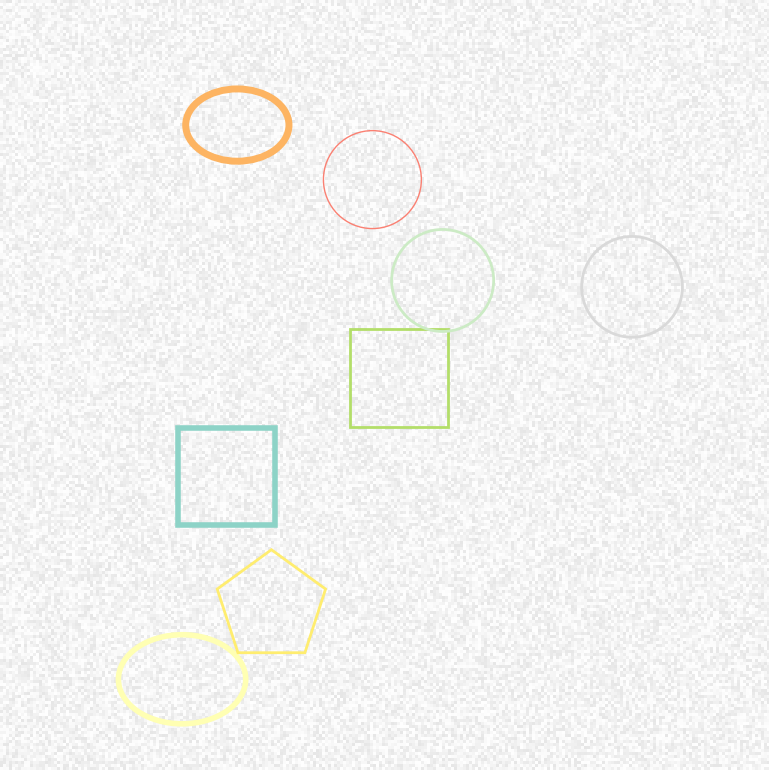[{"shape": "square", "thickness": 2, "radius": 0.31, "center": [0.295, 0.381]}, {"shape": "oval", "thickness": 2, "radius": 0.41, "center": [0.236, 0.118]}, {"shape": "circle", "thickness": 0.5, "radius": 0.32, "center": [0.484, 0.767]}, {"shape": "oval", "thickness": 2.5, "radius": 0.34, "center": [0.308, 0.838]}, {"shape": "square", "thickness": 1, "radius": 0.32, "center": [0.518, 0.509]}, {"shape": "circle", "thickness": 1, "radius": 0.33, "center": [0.821, 0.627]}, {"shape": "circle", "thickness": 1, "radius": 0.33, "center": [0.575, 0.636]}, {"shape": "pentagon", "thickness": 1, "radius": 0.37, "center": [0.352, 0.212]}]